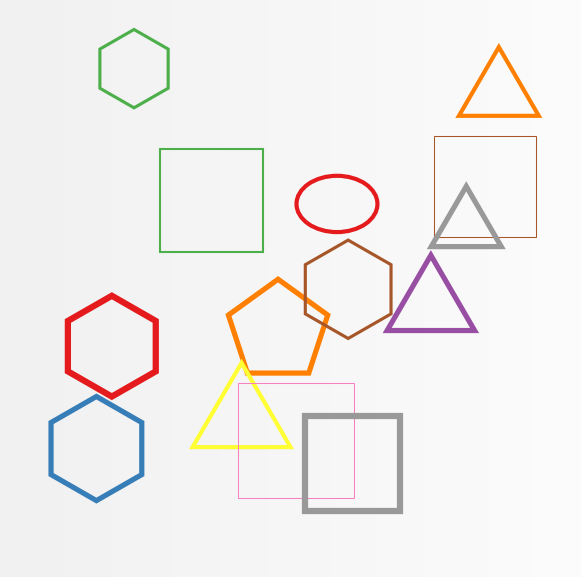[{"shape": "hexagon", "thickness": 3, "radius": 0.44, "center": [0.192, 0.4]}, {"shape": "oval", "thickness": 2, "radius": 0.35, "center": [0.58, 0.646]}, {"shape": "hexagon", "thickness": 2.5, "radius": 0.45, "center": [0.166, 0.222]}, {"shape": "hexagon", "thickness": 1.5, "radius": 0.34, "center": [0.231, 0.88]}, {"shape": "square", "thickness": 1, "radius": 0.44, "center": [0.364, 0.652]}, {"shape": "triangle", "thickness": 2.5, "radius": 0.43, "center": [0.741, 0.47]}, {"shape": "triangle", "thickness": 2, "radius": 0.4, "center": [0.858, 0.838]}, {"shape": "pentagon", "thickness": 2.5, "radius": 0.45, "center": [0.478, 0.426]}, {"shape": "triangle", "thickness": 2, "radius": 0.49, "center": [0.416, 0.274]}, {"shape": "square", "thickness": 0.5, "radius": 0.44, "center": [0.834, 0.676]}, {"shape": "hexagon", "thickness": 1.5, "radius": 0.43, "center": [0.599, 0.498]}, {"shape": "square", "thickness": 0.5, "radius": 0.5, "center": [0.509, 0.237]}, {"shape": "triangle", "thickness": 2.5, "radius": 0.35, "center": [0.802, 0.607]}, {"shape": "square", "thickness": 3, "radius": 0.41, "center": [0.607, 0.197]}]